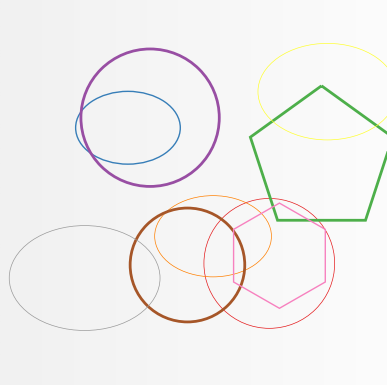[{"shape": "circle", "thickness": 0.5, "radius": 0.84, "center": [0.695, 0.316]}, {"shape": "oval", "thickness": 1, "radius": 0.68, "center": [0.33, 0.668]}, {"shape": "pentagon", "thickness": 2, "radius": 0.97, "center": [0.83, 0.584]}, {"shape": "circle", "thickness": 2, "radius": 0.89, "center": [0.387, 0.694]}, {"shape": "oval", "thickness": 0.5, "radius": 0.75, "center": [0.55, 0.386]}, {"shape": "oval", "thickness": 0.5, "radius": 0.9, "center": [0.845, 0.762]}, {"shape": "circle", "thickness": 2, "radius": 0.74, "center": [0.484, 0.312]}, {"shape": "hexagon", "thickness": 1, "radius": 0.68, "center": [0.721, 0.336]}, {"shape": "oval", "thickness": 0.5, "radius": 0.97, "center": [0.218, 0.278]}]